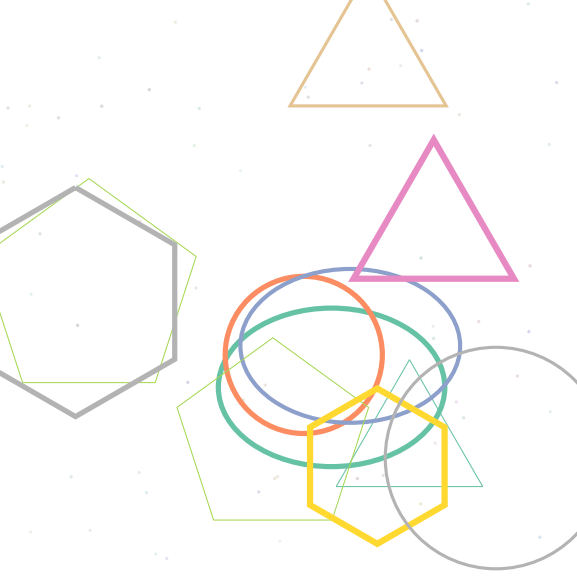[{"shape": "triangle", "thickness": 0.5, "radius": 0.73, "center": [0.709, 0.23]}, {"shape": "oval", "thickness": 2.5, "radius": 0.98, "center": [0.574, 0.328]}, {"shape": "circle", "thickness": 2.5, "radius": 0.68, "center": [0.526, 0.385]}, {"shape": "oval", "thickness": 2, "radius": 0.95, "center": [0.607, 0.4]}, {"shape": "triangle", "thickness": 3, "radius": 0.8, "center": [0.751, 0.597]}, {"shape": "pentagon", "thickness": 0.5, "radius": 0.87, "center": [0.472, 0.24]}, {"shape": "pentagon", "thickness": 0.5, "radius": 0.98, "center": [0.154, 0.495]}, {"shape": "hexagon", "thickness": 3, "radius": 0.67, "center": [0.653, 0.192]}, {"shape": "triangle", "thickness": 1.5, "radius": 0.78, "center": [0.637, 0.894]}, {"shape": "circle", "thickness": 1.5, "radius": 0.96, "center": [0.859, 0.206]}, {"shape": "hexagon", "thickness": 2.5, "radius": 0.99, "center": [0.131, 0.476]}]